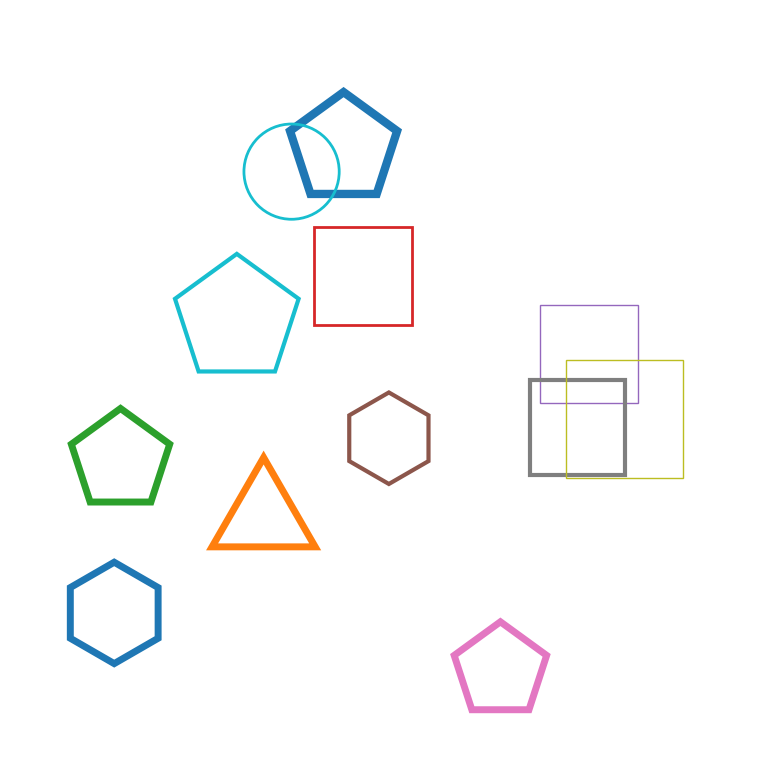[{"shape": "pentagon", "thickness": 3, "radius": 0.37, "center": [0.446, 0.807]}, {"shape": "hexagon", "thickness": 2.5, "radius": 0.33, "center": [0.148, 0.204]}, {"shape": "triangle", "thickness": 2.5, "radius": 0.39, "center": [0.342, 0.328]}, {"shape": "pentagon", "thickness": 2.5, "radius": 0.34, "center": [0.157, 0.402]}, {"shape": "square", "thickness": 1, "radius": 0.32, "center": [0.471, 0.641]}, {"shape": "square", "thickness": 0.5, "radius": 0.32, "center": [0.765, 0.54]}, {"shape": "hexagon", "thickness": 1.5, "radius": 0.3, "center": [0.505, 0.431]}, {"shape": "pentagon", "thickness": 2.5, "radius": 0.32, "center": [0.65, 0.129]}, {"shape": "square", "thickness": 1.5, "radius": 0.31, "center": [0.75, 0.445]}, {"shape": "square", "thickness": 0.5, "radius": 0.38, "center": [0.811, 0.456]}, {"shape": "pentagon", "thickness": 1.5, "radius": 0.42, "center": [0.308, 0.586]}, {"shape": "circle", "thickness": 1, "radius": 0.31, "center": [0.379, 0.777]}]